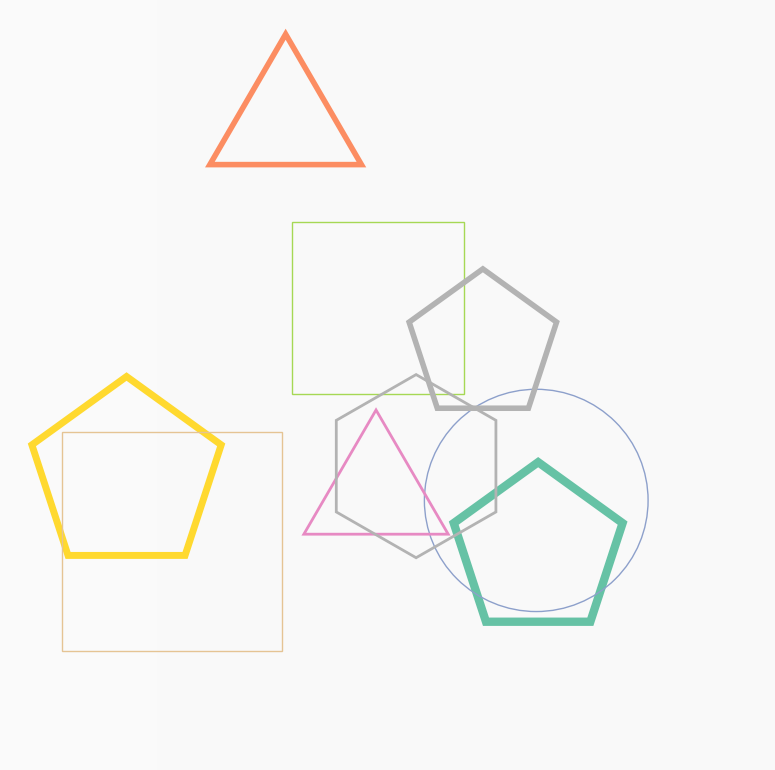[{"shape": "pentagon", "thickness": 3, "radius": 0.57, "center": [0.694, 0.285]}, {"shape": "triangle", "thickness": 2, "radius": 0.56, "center": [0.369, 0.843]}, {"shape": "circle", "thickness": 0.5, "radius": 0.72, "center": [0.692, 0.35]}, {"shape": "triangle", "thickness": 1, "radius": 0.54, "center": [0.485, 0.36]}, {"shape": "square", "thickness": 0.5, "radius": 0.56, "center": [0.488, 0.6]}, {"shape": "pentagon", "thickness": 2.5, "radius": 0.64, "center": [0.163, 0.383]}, {"shape": "square", "thickness": 0.5, "radius": 0.71, "center": [0.222, 0.297]}, {"shape": "hexagon", "thickness": 1, "radius": 0.59, "center": [0.537, 0.395]}, {"shape": "pentagon", "thickness": 2, "radius": 0.5, "center": [0.623, 0.551]}]